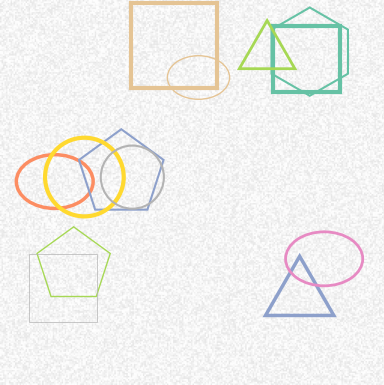[{"shape": "hexagon", "thickness": 1.5, "radius": 0.57, "center": [0.805, 0.866]}, {"shape": "square", "thickness": 3, "radius": 0.43, "center": [0.796, 0.847]}, {"shape": "oval", "thickness": 2.5, "radius": 0.5, "center": [0.142, 0.528]}, {"shape": "triangle", "thickness": 2.5, "radius": 0.51, "center": [0.778, 0.232]}, {"shape": "pentagon", "thickness": 1.5, "radius": 0.58, "center": [0.315, 0.549]}, {"shape": "oval", "thickness": 2, "radius": 0.5, "center": [0.842, 0.328]}, {"shape": "pentagon", "thickness": 1, "radius": 0.5, "center": [0.191, 0.311]}, {"shape": "triangle", "thickness": 2, "radius": 0.42, "center": [0.694, 0.863]}, {"shape": "circle", "thickness": 3, "radius": 0.51, "center": [0.219, 0.54]}, {"shape": "square", "thickness": 3, "radius": 0.55, "center": [0.452, 0.882]}, {"shape": "oval", "thickness": 1, "radius": 0.4, "center": [0.516, 0.799]}, {"shape": "square", "thickness": 0.5, "radius": 0.44, "center": [0.163, 0.253]}, {"shape": "circle", "thickness": 1.5, "radius": 0.41, "center": [0.344, 0.54]}]